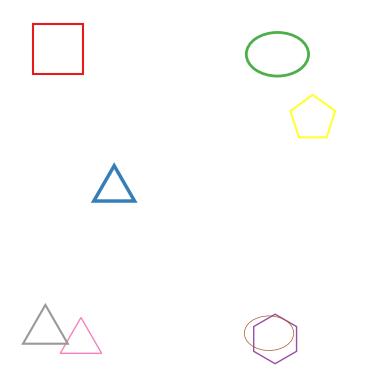[{"shape": "square", "thickness": 1.5, "radius": 0.32, "center": [0.151, 0.872]}, {"shape": "triangle", "thickness": 2.5, "radius": 0.31, "center": [0.297, 0.508]}, {"shape": "oval", "thickness": 2, "radius": 0.4, "center": [0.721, 0.859]}, {"shape": "hexagon", "thickness": 1, "radius": 0.32, "center": [0.715, 0.12]}, {"shape": "pentagon", "thickness": 1.5, "radius": 0.31, "center": [0.812, 0.693]}, {"shape": "oval", "thickness": 0.5, "radius": 0.32, "center": [0.699, 0.134]}, {"shape": "triangle", "thickness": 1, "radius": 0.31, "center": [0.21, 0.113]}, {"shape": "triangle", "thickness": 1.5, "radius": 0.34, "center": [0.118, 0.141]}]